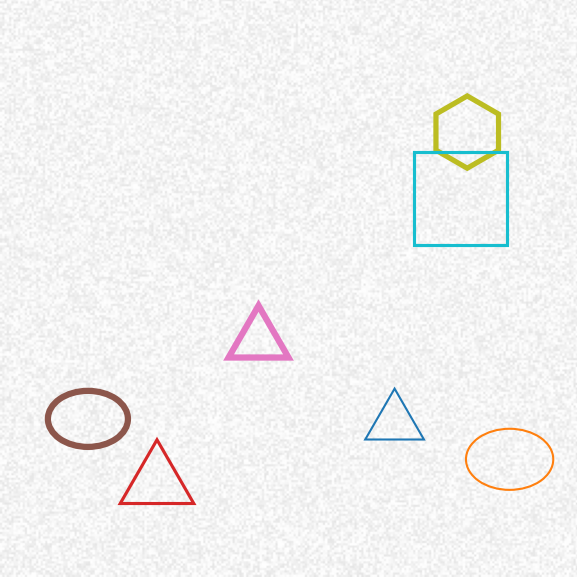[{"shape": "triangle", "thickness": 1, "radius": 0.29, "center": [0.683, 0.267]}, {"shape": "oval", "thickness": 1, "radius": 0.38, "center": [0.882, 0.204]}, {"shape": "triangle", "thickness": 1.5, "radius": 0.37, "center": [0.272, 0.164]}, {"shape": "oval", "thickness": 3, "radius": 0.35, "center": [0.152, 0.274]}, {"shape": "triangle", "thickness": 3, "radius": 0.3, "center": [0.448, 0.41]}, {"shape": "hexagon", "thickness": 2.5, "radius": 0.31, "center": [0.809, 0.77]}, {"shape": "square", "thickness": 1.5, "radius": 0.4, "center": [0.797, 0.656]}]